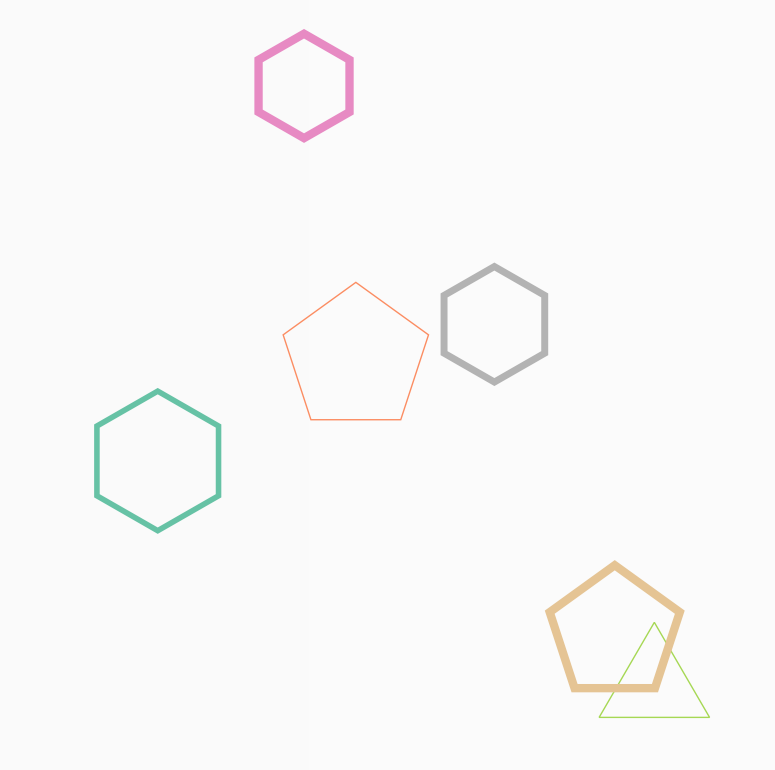[{"shape": "hexagon", "thickness": 2, "radius": 0.45, "center": [0.204, 0.401]}, {"shape": "pentagon", "thickness": 0.5, "radius": 0.49, "center": [0.459, 0.535]}, {"shape": "hexagon", "thickness": 3, "radius": 0.34, "center": [0.392, 0.888]}, {"shape": "triangle", "thickness": 0.5, "radius": 0.41, "center": [0.844, 0.109]}, {"shape": "pentagon", "thickness": 3, "radius": 0.44, "center": [0.793, 0.178]}, {"shape": "hexagon", "thickness": 2.5, "radius": 0.37, "center": [0.638, 0.579]}]